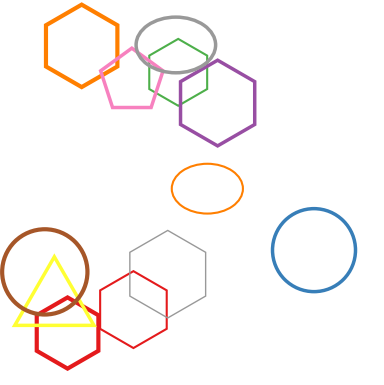[{"shape": "hexagon", "thickness": 3, "radius": 0.46, "center": [0.176, 0.135]}, {"shape": "hexagon", "thickness": 1.5, "radius": 0.5, "center": [0.347, 0.196]}, {"shape": "circle", "thickness": 2.5, "radius": 0.54, "center": [0.816, 0.35]}, {"shape": "hexagon", "thickness": 1.5, "radius": 0.43, "center": [0.463, 0.812]}, {"shape": "hexagon", "thickness": 2.5, "radius": 0.56, "center": [0.565, 0.732]}, {"shape": "oval", "thickness": 1.5, "radius": 0.46, "center": [0.539, 0.51]}, {"shape": "hexagon", "thickness": 3, "radius": 0.54, "center": [0.212, 0.881]}, {"shape": "triangle", "thickness": 2.5, "radius": 0.59, "center": [0.141, 0.214]}, {"shape": "circle", "thickness": 3, "radius": 0.55, "center": [0.116, 0.294]}, {"shape": "pentagon", "thickness": 2.5, "radius": 0.43, "center": [0.342, 0.79]}, {"shape": "hexagon", "thickness": 1, "radius": 0.57, "center": [0.436, 0.288]}, {"shape": "oval", "thickness": 2.5, "radius": 0.52, "center": [0.457, 0.883]}]